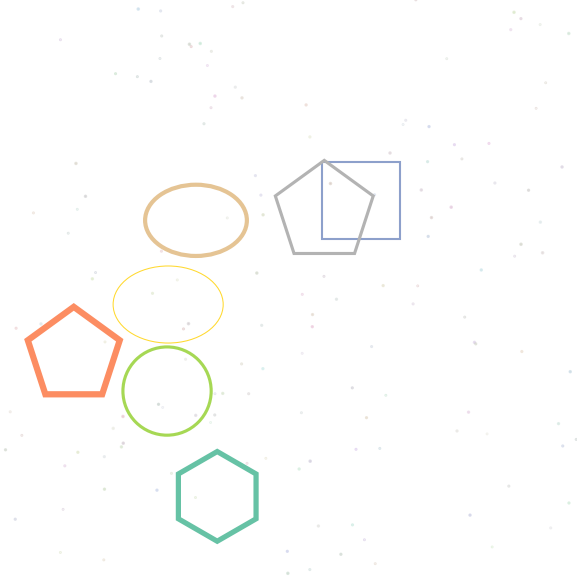[{"shape": "hexagon", "thickness": 2.5, "radius": 0.39, "center": [0.376, 0.14]}, {"shape": "pentagon", "thickness": 3, "radius": 0.42, "center": [0.128, 0.384]}, {"shape": "square", "thickness": 1, "radius": 0.34, "center": [0.625, 0.652]}, {"shape": "circle", "thickness": 1.5, "radius": 0.38, "center": [0.289, 0.322]}, {"shape": "oval", "thickness": 0.5, "radius": 0.48, "center": [0.291, 0.472]}, {"shape": "oval", "thickness": 2, "radius": 0.44, "center": [0.339, 0.618]}, {"shape": "pentagon", "thickness": 1.5, "radius": 0.45, "center": [0.562, 0.632]}]